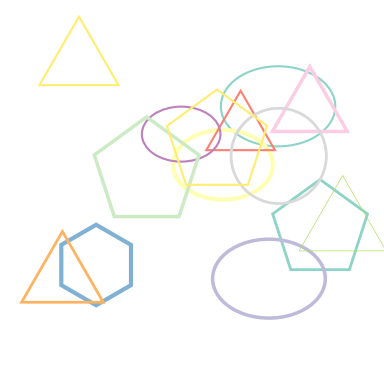[{"shape": "pentagon", "thickness": 2, "radius": 0.65, "center": [0.831, 0.404]}, {"shape": "oval", "thickness": 1.5, "radius": 0.74, "center": [0.722, 0.724]}, {"shape": "oval", "thickness": 3, "radius": 0.65, "center": [0.579, 0.572]}, {"shape": "oval", "thickness": 2.5, "radius": 0.73, "center": [0.699, 0.276]}, {"shape": "triangle", "thickness": 1.5, "radius": 0.51, "center": [0.625, 0.661]}, {"shape": "hexagon", "thickness": 3, "radius": 0.52, "center": [0.25, 0.312]}, {"shape": "triangle", "thickness": 2, "radius": 0.61, "center": [0.162, 0.276]}, {"shape": "triangle", "thickness": 0.5, "radius": 0.65, "center": [0.89, 0.414]}, {"shape": "triangle", "thickness": 2.5, "radius": 0.56, "center": [0.805, 0.715]}, {"shape": "circle", "thickness": 2, "radius": 0.62, "center": [0.724, 0.595]}, {"shape": "oval", "thickness": 1.5, "radius": 0.51, "center": [0.471, 0.652]}, {"shape": "pentagon", "thickness": 2.5, "radius": 0.72, "center": [0.381, 0.553]}, {"shape": "triangle", "thickness": 1.5, "radius": 0.59, "center": [0.205, 0.838]}, {"shape": "pentagon", "thickness": 1.5, "radius": 0.68, "center": [0.564, 0.631]}]